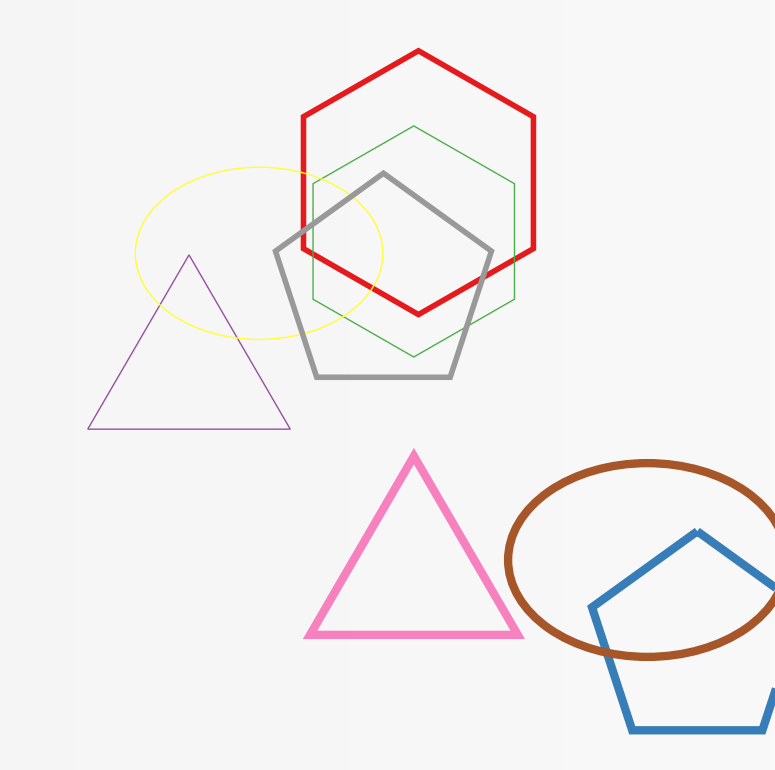[{"shape": "hexagon", "thickness": 2, "radius": 0.86, "center": [0.54, 0.763]}, {"shape": "pentagon", "thickness": 3, "radius": 0.71, "center": [0.9, 0.167]}, {"shape": "hexagon", "thickness": 0.5, "radius": 0.75, "center": [0.534, 0.686]}, {"shape": "triangle", "thickness": 0.5, "radius": 0.75, "center": [0.244, 0.518]}, {"shape": "oval", "thickness": 0.5, "radius": 0.8, "center": [0.334, 0.671]}, {"shape": "oval", "thickness": 3, "radius": 0.9, "center": [0.835, 0.273]}, {"shape": "triangle", "thickness": 3, "radius": 0.77, "center": [0.534, 0.253]}, {"shape": "pentagon", "thickness": 2, "radius": 0.73, "center": [0.495, 0.629]}]